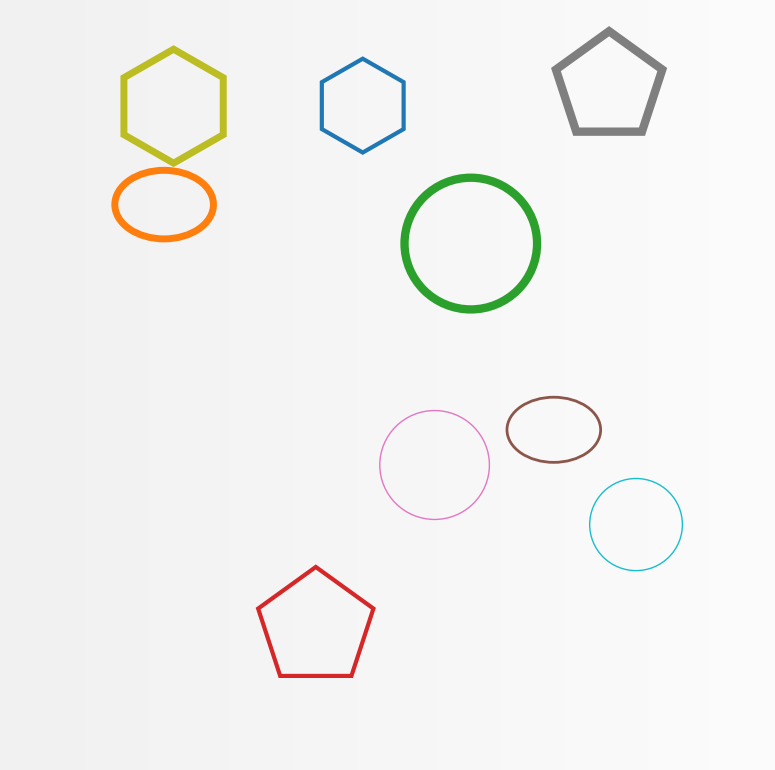[{"shape": "hexagon", "thickness": 1.5, "radius": 0.3, "center": [0.468, 0.863]}, {"shape": "oval", "thickness": 2.5, "radius": 0.32, "center": [0.212, 0.734]}, {"shape": "circle", "thickness": 3, "radius": 0.43, "center": [0.607, 0.684]}, {"shape": "pentagon", "thickness": 1.5, "radius": 0.39, "center": [0.407, 0.185]}, {"shape": "oval", "thickness": 1, "radius": 0.3, "center": [0.715, 0.442]}, {"shape": "circle", "thickness": 0.5, "radius": 0.35, "center": [0.561, 0.396]}, {"shape": "pentagon", "thickness": 3, "radius": 0.36, "center": [0.786, 0.887]}, {"shape": "hexagon", "thickness": 2.5, "radius": 0.37, "center": [0.224, 0.862]}, {"shape": "circle", "thickness": 0.5, "radius": 0.3, "center": [0.821, 0.319]}]